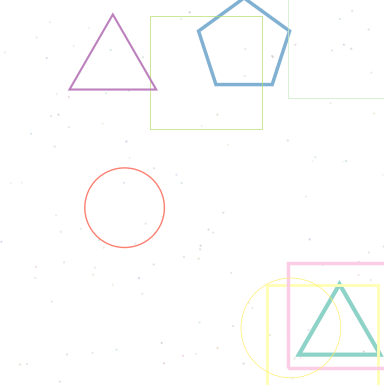[{"shape": "triangle", "thickness": 3, "radius": 0.61, "center": [0.882, 0.14]}, {"shape": "square", "thickness": 2, "radius": 0.72, "center": [0.838, 0.117]}, {"shape": "circle", "thickness": 1, "radius": 0.52, "center": [0.324, 0.461]}, {"shape": "pentagon", "thickness": 2.5, "radius": 0.62, "center": [0.634, 0.881]}, {"shape": "square", "thickness": 0.5, "radius": 0.73, "center": [0.536, 0.812]}, {"shape": "square", "thickness": 2.5, "radius": 0.68, "center": [0.884, 0.181]}, {"shape": "triangle", "thickness": 1.5, "radius": 0.65, "center": [0.293, 0.832]}, {"shape": "square", "thickness": 0.5, "radius": 0.72, "center": [0.891, 0.89]}, {"shape": "circle", "thickness": 0.5, "radius": 0.65, "center": [0.756, 0.148]}]